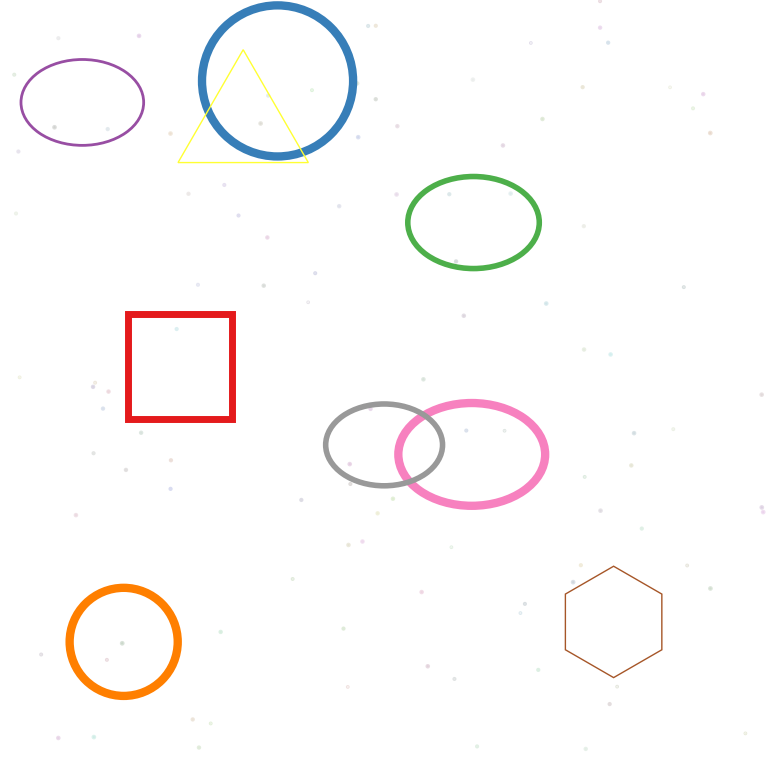[{"shape": "square", "thickness": 2.5, "radius": 0.34, "center": [0.234, 0.524]}, {"shape": "circle", "thickness": 3, "radius": 0.49, "center": [0.36, 0.895]}, {"shape": "oval", "thickness": 2, "radius": 0.43, "center": [0.615, 0.711]}, {"shape": "oval", "thickness": 1, "radius": 0.4, "center": [0.107, 0.867]}, {"shape": "circle", "thickness": 3, "radius": 0.35, "center": [0.161, 0.166]}, {"shape": "triangle", "thickness": 0.5, "radius": 0.49, "center": [0.316, 0.838]}, {"shape": "hexagon", "thickness": 0.5, "radius": 0.36, "center": [0.797, 0.192]}, {"shape": "oval", "thickness": 3, "radius": 0.48, "center": [0.613, 0.41]}, {"shape": "oval", "thickness": 2, "radius": 0.38, "center": [0.499, 0.422]}]